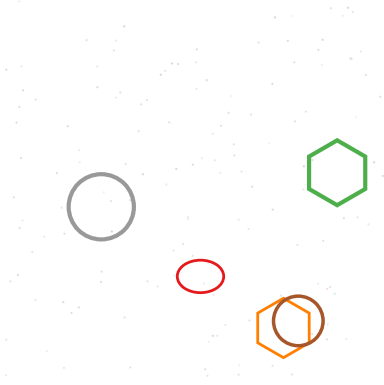[{"shape": "oval", "thickness": 2, "radius": 0.3, "center": [0.521, 0.282]}, {"shape": "hexagon", "thickness": 3, "radius": 0.42, "center": [0.876, 0.551]}, {"shape": "hexagon", "thickness": 2, "radius": 0.39, "center": [0.736, 0.148]}, {"shape": "circle", "thickness": 2.5, "radius": 0.32, "center": [0.775, 0.166]}, {"shape": "circle", "thickness": 3, "radius": 0.42, "center": [0.263, 0.463]}]